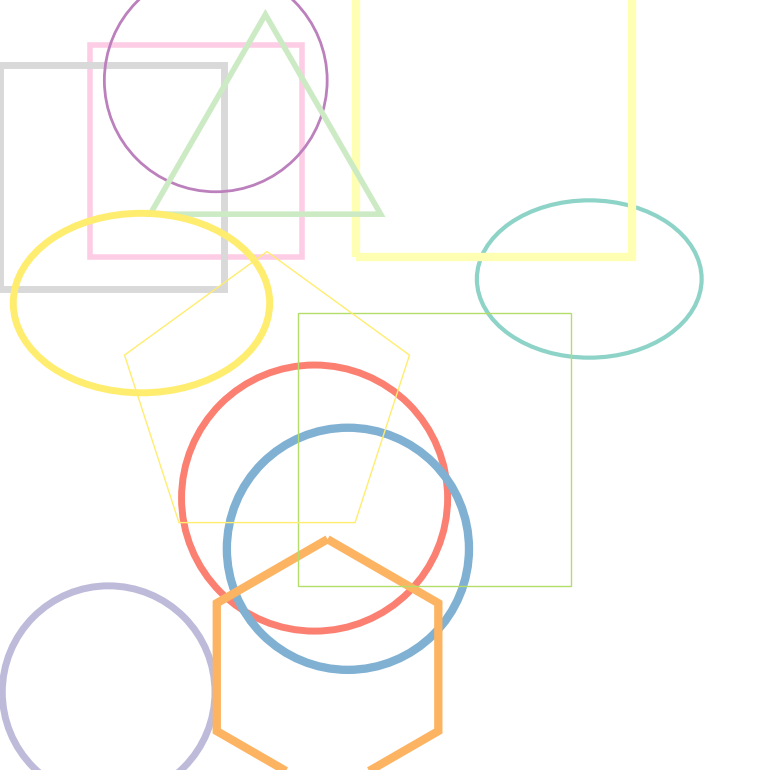[{"shape": "oval", "thickness": 1.5, "radius": 0.73, "center": [0.765, 0.638]}, {"shape": "square", "thickness": 3, "radius": 0.9, "center": [0.641, 0.846]}, {"shape": "circle", "thickness": 2.5, "radius": 0.69, "center": [0.141, 0.101]}, {"shape": "circle", "thickness": 2.5, "radius": 0.86, "center": [0.409, 0.353]}, {"shape": "circle", "thickness": 3, "radius": 0.79, "center": [0.452, 0.287]}, {"shape": "hexagon", "thickness": 3, "radius": 0.83, "center": [0.425, 0.134]}, {"shape": "square", "thickness": 0.5, "radius": 0.89, "center": [0.564, 0.417]}, {"shape": "square", "thickness": 2, "radius": 0.69, "center": [0.254, 0.804]}, {"shape": "square", "thickness": 2.5, "radius": 0.73, "center": [0.145, 0.77]}, {"shape": "circle", "thickness": 1, "radius": 0.72, "center": [0.28, 0.896]}, {"shape": "triangle", "thickness": 2, "radius": 0.86, "center": [0.345, 0.808]}, {"shape": "pentagon", "thickness": 0.5, "radius": 0.97, "center": [0.347, 0.479]}, {"shape": "oval", "thickness": 2.5, "radius": 0.83, "center": [0.184, 0.606]}]